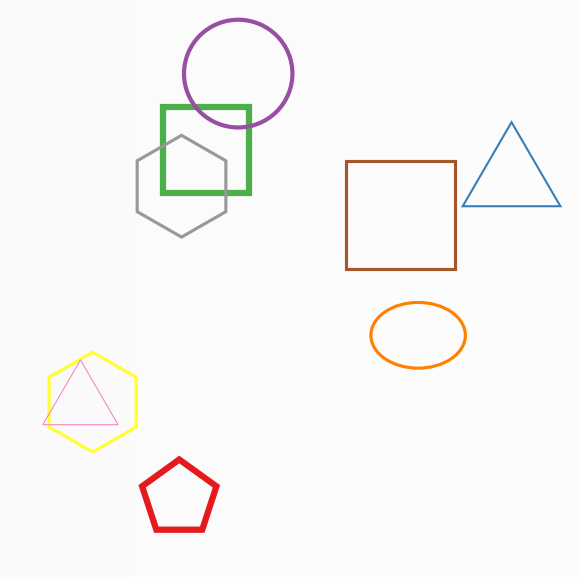[{"shape": "pentagon", "thickness": 3, "radius": 0.34, "center": [0.308, 0.136]}, {"shape": "triangle", "thickness": 1, "radius": 0.49, "center": [0.88, 0.691]}, {"shape": "square", "thickness": 3, "radius": 0.37, "center": [0.354, 0.74]}, {"shape": "circle", "thickness": 2, "radius": 0.47, "center": [0.41, 0.872]}, {"shape": "oval", "thickness": 1.5, "radius": 0.41, "center": [0.719, 0.419]}, {"shape": "hexagon", "thickness": 1.5, "radius": 0.43, "center": [0.159, 0.303]}, {"shape": "square", "thickness": 1.5, "radius": 0.47, "center": [0.689, 0.628]}, {"shape": "triangle", "thickness": 0.5, "radius": 0.37, "center": [0.138, 0.301]}, {"shape": "hexagon", "thickness": 1.5, "radius": 0.44, "center": [0.312, 0.677]}]